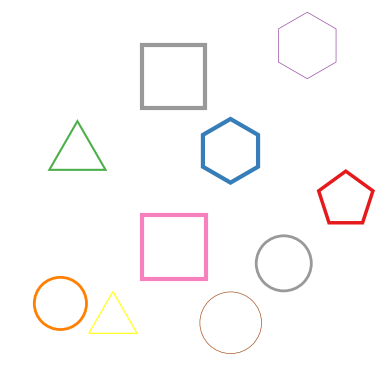[{"shape": "pentagon", "thickness": 2.5, "radius": 0.37, "center": [0.898, 0.481]}, {"shape": "hexagon", "thickness": 3, "radius": 0.41, "center": [0.599, 0.608]}, {"shape": "triangle", "thickness": 1.5, "radius": 0.42, "center": [0.201, 0.601]}, {"shape": "hexagon", "thickness": 0.5, "radius": 0.43, "center": [0.798, 0.882]}, {"shape": "circle", "thickness": 2, "radius": 0.34, "center": [0.157, 0.212]}, {"shape": "triangle", "thickness": 1, "radius": 0.36, "center": [0.293, 0.17]}, {"shape": "circle", "thickness": 0.5, "radius": 0.4, "center": [0.599, 0.162]}, {"shape": "square", "thickness": 3, "radius": 0.41, "center": [0.452, 0.358]}, {"shape": "square", "thickness": 3, "radius": 0.41, "center": [0.451, 0.802]}, {"shape": "circle", "thickness": 2, "radius": 0.36, "center": [0.737, 0.316]}]